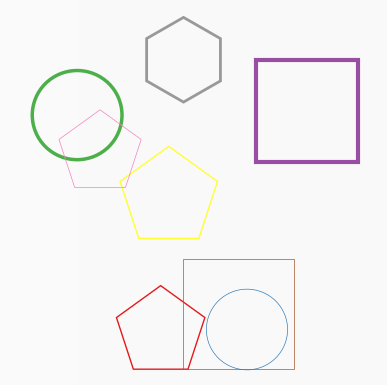[{"shape": "pentagon", "thickness": 1, "radius": 0.6, "center": [0.415, 0.138]}, {"shape": "circle", "thickness": 0.5, "radius": 0.52, "center": [0.637, 0.144]}, {"shape": "circle", "thickness": 2.5, "radius": 0.58, "center": [0.199, 0.701]}, {"shape": "square", "thickness": 3, "radius": 0.66, "center": [0.792, 0.712]}, {"shape": "pentagon", "thickness": 1, "radius": 0.66, "center": [0.436, 0.488]}, {"shape": "square", "thickness": 0.5, "radius": 0.72, "center": [0.616, 0.185]}, {"shape": "pentagon", "thickness": 0.5, "radius": 0.56, "center": [0.258, 0.603]}, {"shape": "hexagon", "thickness": 2, "radius": 0.55, "center": [0.474, 0.845]}]